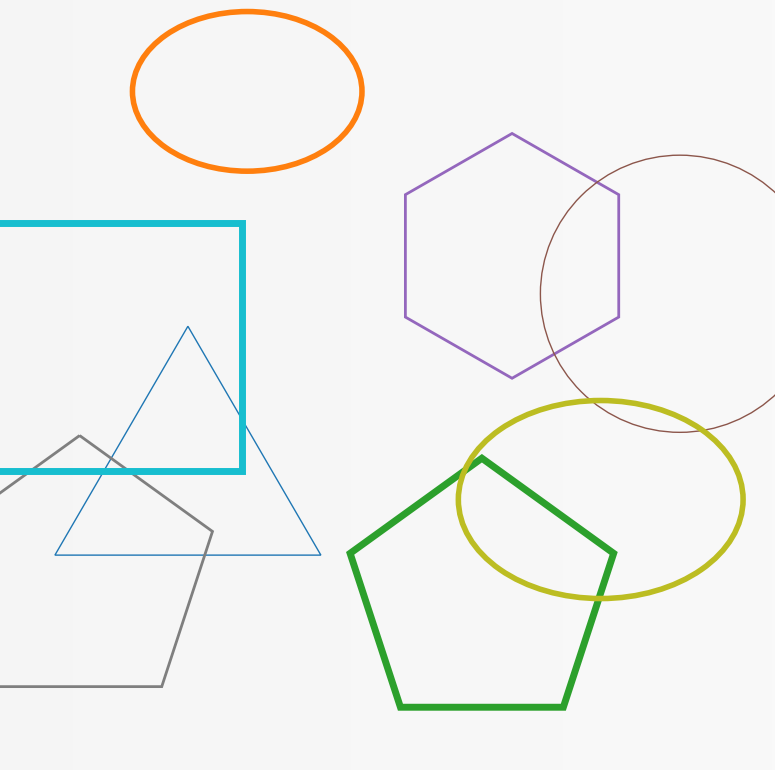[{"shape": "triangle", "thickness": 0.5, "radius": 0.99, "center": [0.242, 0.378]}, {"shape": "oval", "thickness": 2, "radius": 0.74, "center": [0.319, 0.881]}, {"shape": "pentagon", "thickness": 2.5, "radius": 0.89, "center": [0.622, 0.226]}, {"shape": "hexagon", "thickness": 1, "radius": 0.79, "center": [0.661, 0.668]}, {"shape": "circle", "thickness": 0.5, "radius": 0.9, "center": [0.877, 0.618]}, {"shape": "pentagon", "thickness": 1, "radius": 0.9, "center": [0.103, 0.254]}, {"shape": "oval", "thickness": 2, "radius": 0.92, "center": [0.775, 0.351]}, {"shape": "square", "thickness": 2.5, "radius": 0.8, "center": [0.152, 0.549]}]